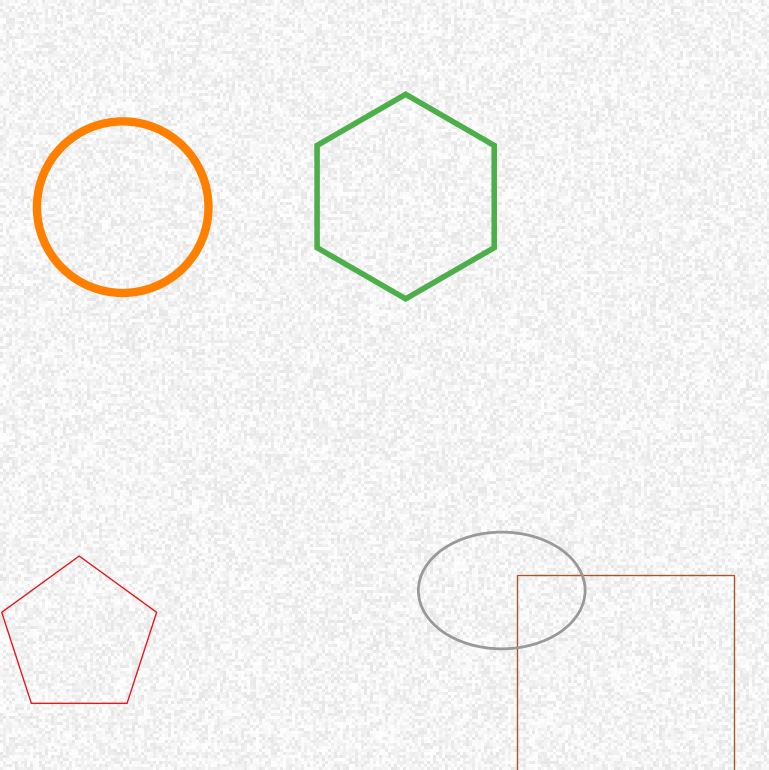[{"shape": "pentagon", "thickness": 0.5, "radius": 0.53, "center": [0.103, 0.172]}, {"shape": "hexagon", "thickness": 2, "radius": 0.66, "center": [0.527, 0.745]}, {"shape": "circle", "thickness": 3, "radius": 0.56, "center": [0.159, 0.731]}, {"shape": "square", "thickness": 0.5, "radius": 0.71, "center": [0.812, 0.112]}, {"shape": "oval", "thickness": 1, "radius": 0.54, "center": [0.652, 0.233]}]